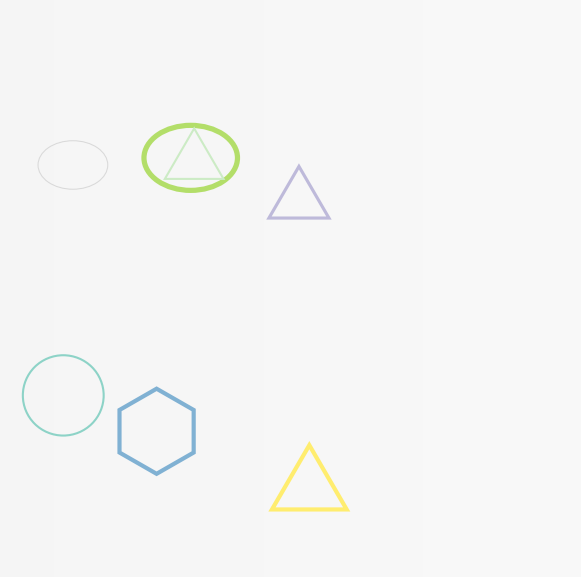[{"shape": "circle", "thickness": 1, "radius": 0.35, "center": [0.109, 0.314]}, {"shape": "triangle", "thickness": 1.5, "radius": 0.3, "center": [0.514, 0.651]}, {"shape": "hexagon", "thickness": 2, "radius": 0.37, "center": [0.269, 0.252]}, {"shape": "oval", "thickness": 2.5, "radius": 0.4, "center": [0.328, 0.726]}, {"shape": "oval", "thickness": 0.5, "radius": 0.3, "center": [0.125, 0.713]}, {"shape": "triangle", "thickness": 1, "radius": 0.29, "center": [0.334, 0.718]}, {"shape": "triangle", "thickness": 2, "radius": 0.37, "center": [0.532, 0.154]}]